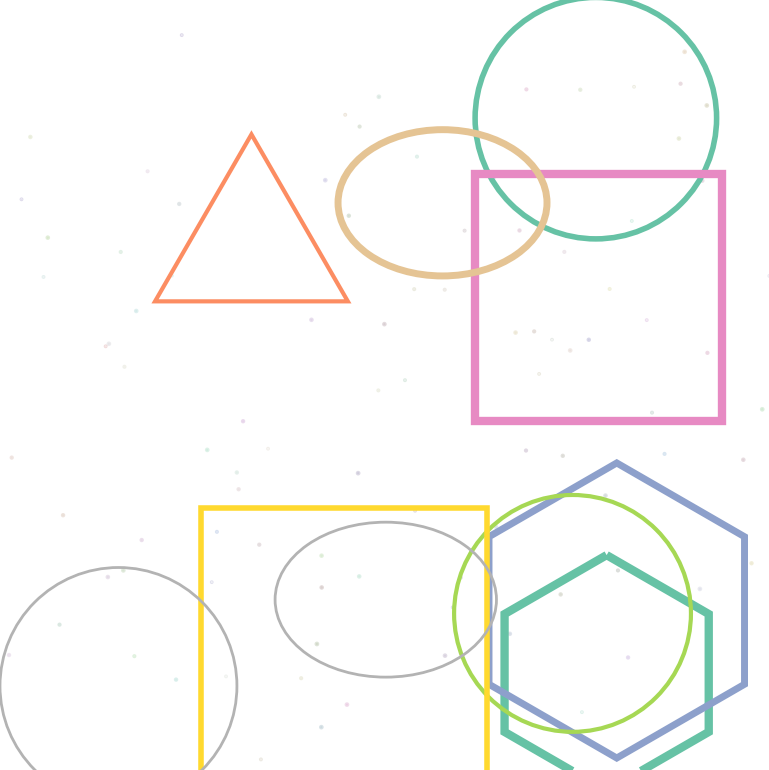[{"shape": "circle", "thickness": 2, "radius": 0.78, "center": [0.774, 0.847]}, {"shape": "hexagon", "thickness": 3, "radius": 0.77, "center": [0.788, 0.126]}, {"shape": "triangle", "thickness": 1.5, "radius": 0.72, "center": [0.327, 0.681]}, {"shape": "hexagon", "thickness": 2.5, "radius": 0.96, "center": [0.801, 0.207]}, {"shape": "square", "thickness": 3, "radius": 0.8, "center": [0.778, 0.614]}, {"shape": "circle", "thickness": 1.5, "radius": 0.77, "center": [0.744, 0.203]}, {"shape": "square", "thickness": 2, "radius": 0.93, "center": [0.447, 0.154]}, {"shape": "oval", "thickness": 2.5, "radius": 0.68, "center": [0.575, 0.737]}, {"shape": "circle", "thickness": 1, "radius": 0.77, "center": [0.154, 0.109]}, {"shape": "oval", "thickness": 1, "radius": 0.72, "center": [0.501, 0.221]}]